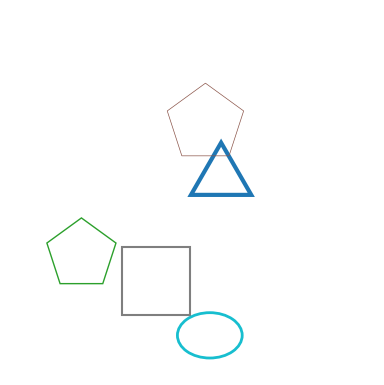[{"shape": "triangle", "thickness": 3, "radius": 0.45, "center": [0.574, 0.539]}, {"shape": "pentagon", "thickness": 1, "radius": 0.47, "center": [0.211, 0.34]}, {"shape": "pentagon", "thickness": 0.5, "radius": 0.52, "center": [0.534, 0.68]}, {"shape": "square", "thickness": 1.5, "radius": 0.44, "center": [0.406, 0.271]}, {"shape": "oval", "thickness": 2, "radius": 0.42, "center": [0.545, 0.129]}]